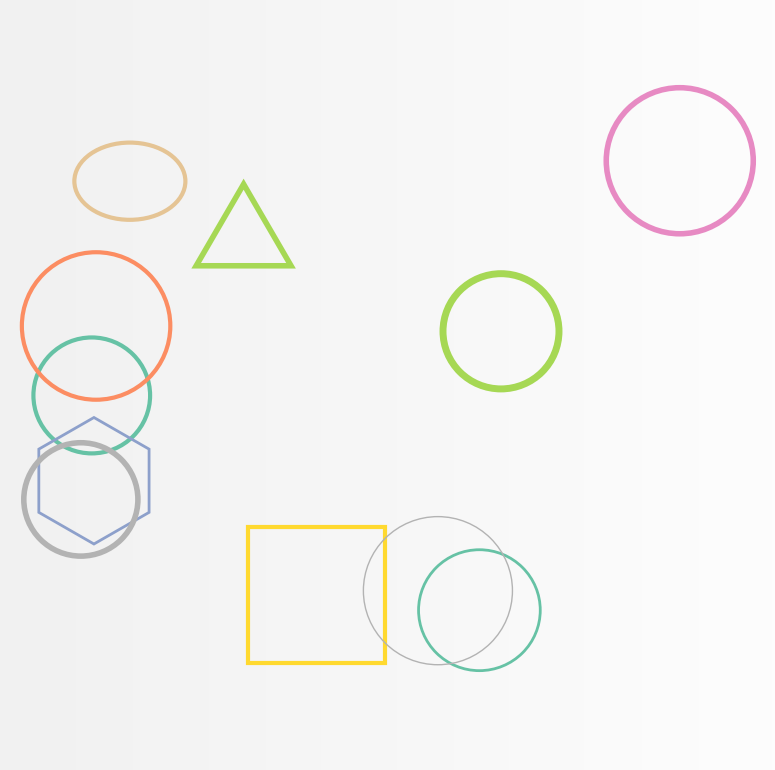[{"shape": "circle", "thickness": 1, "radius": 0.39, "center": [0.619, 0.208]}, {"shape": "circle", "thickness": 1.5, "radius": 0.38, "center": [0.118, 0.486]}, {"shape": "circle", "thickness": 1.5, "radius": 0.48, "center": [0.124, 0.577]}, {"shape": "hexagon", "thickness": 1, "radius": 0.41, "center": [0.121, 0.376]}, {"shape": "circle", "thickness": 2, "radius": 0.47, "center": [0.877, 0.791]}, {"shape": "triangle", "thickness": 2, "radius": 0.35, "center": [0.314, 0.69]}, {"shape": "circle", "thickness": 2.5, "radius": 0.37, "center": [0.646, 0.57]}, {"shape": "square", "thickness": 1.5, "radius": 0.44, "center": [0.409, 0.227]}, {"shape": "oval", "thickness": 1.5, "radius": 0.36, "center": [0.168, 0.765]}, {"shape": "circle", "thickness": 2, "radius": 0.37, "center": [0.104, 0.351]}, {"shape": "circle", "thickness": 0.5, "radius": 0.48, "center": [0.565, 0.233]}]